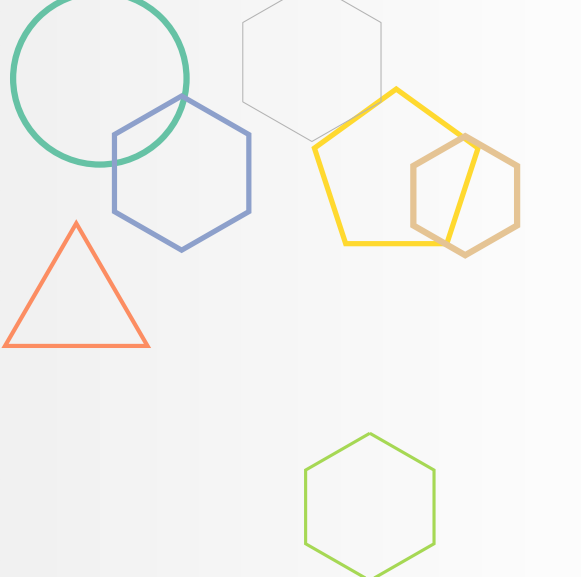[{"shape": "circle", "thickness": 3, "radius": 0.75, "center": [0.172, 0.863]}, {"shape": "triangle", "thickness": 2, "radius": 0.71, "center": [0.131, 0.471]}, {"shape": "hexagon", "thickness": 2.5, "radius": 0.67, "center": [0.313, 0.699]}, {"shape": "hexagon", "thickness": 1.5, "radius": 0.64, "center": [0.636, 0.121]}, {"shape": "pentagon", "thickness": 2.5, "radius": 0.74, "center": [0.682, 0.697]}, {"shape": "hexagon", "thickness": 3, "radius": 0.52, "center": [0.8, 0.66]}, {"shape": "hexagon", "thickness": 0.5, "radius": 0.69, "center": [0.537, 0.891]}]